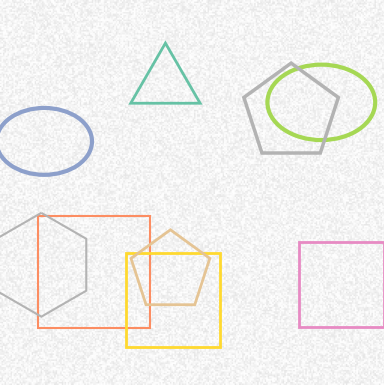[{"shape": "triangle", "thickness": 2, "radius": 0.52, "center": [0.43, 0.784]}, {"shape": "square", "thickness": 1.5, "radius": 0.73, "center": [0.244, 0.294]}, {"shape": "oval", "thickness": 3, "radius": 0.62, "center": [0.115, 0.633]}, {"shape": "square", "thickness": 2, "radius": 0.55, "center": [0.888, 0.261]}, {"shape": "oval", "thickness": 3, "radius": 0.7, "center": [0.835, 0.734]}, {"shape": "square", "thickness": 2, "radius": 0.61, "center": [0.449, 0.22]}, {"shape": "pentagon", "thickness": 2, "radius": 0.54, "center": [0.443, 0.296]}, {"shape": "pentagon", "thickness": 2.5, "radius": 0.65, "center": [0.756, 0.707]}, {"shape": "hexagon", "thickness": 1.5, "radius": 0.67, "center": [0.107, 0.312]}]